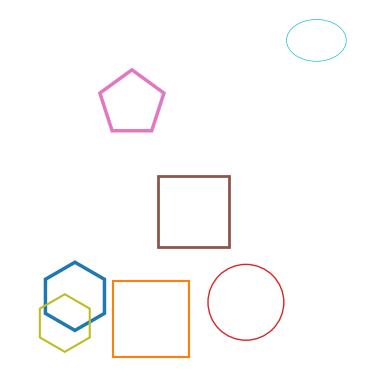[{"shape": "hexagon", "thickness": 2.5, "radius": 0.44, "center": [0.195, 0.23]}, {"shape": "square", "thickness": 1.5, "radius": 0.49, "center": [0.392, 0.172]}, {"shape": "circle", "thickness": 1, "radius": 0.49, "center": [0.639, 0.215]}, {"shape": "square", "thickness": 2, "radius": 0.46, "center": [0.502, 0.45]}, {"shape": "pentagon", "thickness": 2.5, "radius": 0.44, "center": [0.343, 0.731]}, {"shape": "hexagon", "thickness": 1.5, "radius": 0.37, "center": [0.168, 0.161]}, {"shape": "oval", "thickness": 0.5, "radius": 0.39, "center": [0.822, 0.895]}]